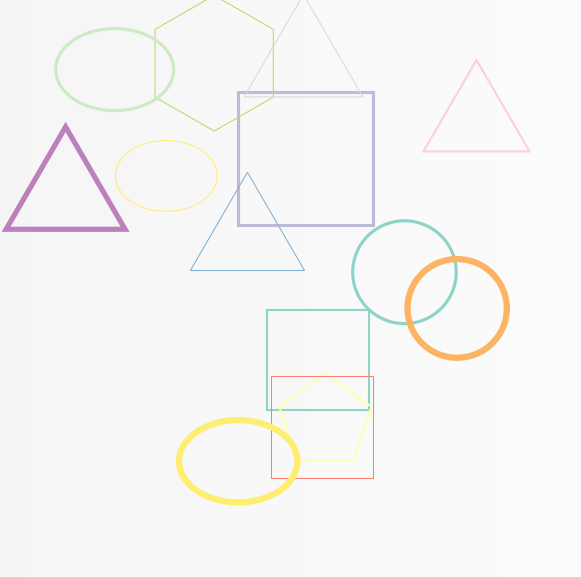[{"shape": "square", "thickness": 1, "radius": 0.43, "center": [0.547, 0.376]}, {"shape": "circle", "thickness": 1.5, "radius": 0.45, "center": [0.696, 0.528]}, {"shape": "pentagon", "thickness": 1, "radius": 0.42, "center": [0.56, 0.269]}, {"shape": "square", "thickness": 1.5, "radius": 0.58, "center": [0.525, 0.725]}, {"shape": "square", "thickness": 0.5, "radius": 0.44, "center": [0.554, 0.26]}, {"shape": "triangle", "thickness": 0.5, "radius": 0.57, "center": [0.426, 0.587]}, {"shape": "circle", "thickness": 3, "radius": 0.43, "center": [0.786, 0.465]}, {"shape": "hexagon", "thickness": 0.5, "radius": 0.59, "center": [0.369, 0.89]}, {"shape": "triangle", "thickness": 1, "radius": 0.53, "center": [0.82, 0.79]}, {"shape": "triangle", "thickness": 0.5, "radius": 0.59, "center": [0.522, 0.89]}, {"shape": "triangle", "thickness": 2.5, "radius": 0.59, "center": [0.113, 0.661]}, {"shape": "oval", "thickness": 1.5, "radius": 0.51, "center": [0.197, 0.879]}, {"shape": "oval", "thickness": 3, "radius": 0.51, "center": [0.41, 0.2]}, {"shape": "oval", "thickness": 0.5, "radius": 0.44, "center": [0.286, 0.695]}]